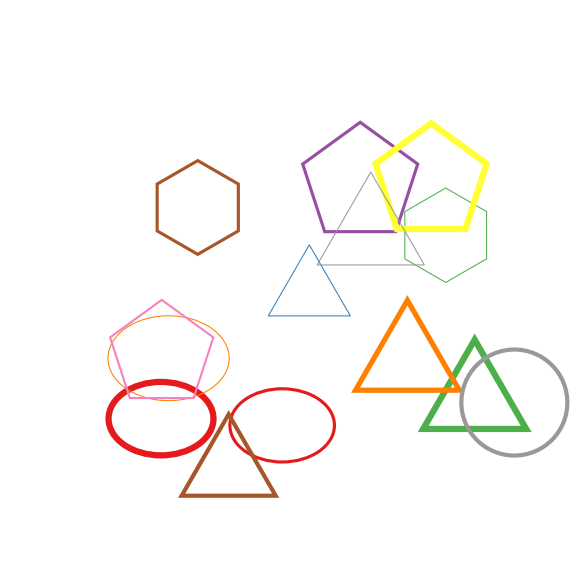[{"shape": "oval", "thickness": 3, "radius": 0.45, "center": [0.279, 0.274]}, {"shape": "oval", "thickness": 1.5, "radius": 0.45, "center": [0.489, 0.263]}, {"shape": "triangle", "thickness": 0.5, "radius": 0.41, "center": [0.536, 0.493]}, {"shape": "hexagon", "thickness": 0.5, "radius": 0.41, "center": [0.772, 0.592]}, {"shape": "triangle", "thickness": 3, "radius": 0.51, "center": [0.822, 0.308]}, {"shape": "pentagon", "thickness": 1.5, "radius": 0.52, "center": [0.624, 0.683]}, {"shape": "triangle", "thickness": 2.5, "radius": 0.52, "center": [0.705, 0.375]}, {"shape": "oval", "thickness": 0.5, "radius": 0.52, "center": [0.292, 0.379]}, {"shape": "pentagon", "thickness": 3, "radius": 0.51, "center": [0.747, 0.684]}, {"shape": "triangle", "thickness": 2, "radius": 0.47, "center": [0.396, 0.188]}, {"shape": "hexagon", "thickness": 1.5, "radius": 0.41, "center": [0.342, 0.64]}, {"shape": "pentagon", "thickness": 1, "radius": 0.47, "center": [0.28, 0.386]}, {"shape": "triangle", "thickness": 0.5, "radius": 0.54, "center": [0.642, 0.594]}, {"shape": "circle", "thickness": 2, "radius": 0.46, "center": [0.891, 0.302]}]